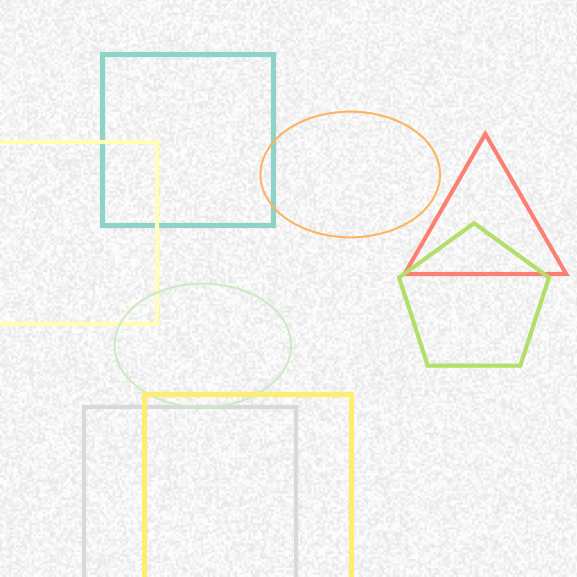[{"shape": "square", "thickness": 2.5, "radius": 0.74, "center": [0.324, 0.757]}, {"shape": "square", "thickness": 2, "radius": 0.79, "center": [0.113, 0.596]}, {"shape": "triangle", "thickness": 2, "radius": 0.81, "center": [0.84, 0.605]}, {"shape": "oval", "thickness": 1, "radius": 0.78, "center": [0.607, 0.697]}, {"shape": "pentagon", "thickness": 2, "radius": 0.68, "center": [0.821, 0.476]}, {"shape": "square", "thickness": 2, "radius": 0.92, "center": [0.329, 0.111]}, {"shape": "oval", "thickness": 1, "radius": 0.76, "center": [0.351, 0.401]}, {"shape": "square", "thickness": 2.5, "radius": 0.89, "center": [0.429, 0.138]}]